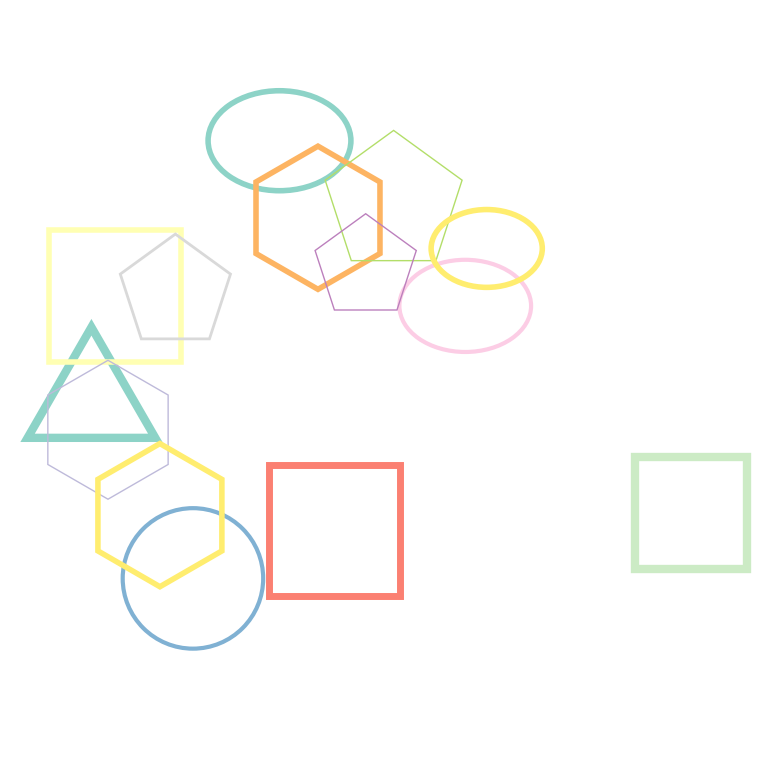[{"shape": "oval", "thickness": 2, "radius": 0.46, "center": [0.363, 0.817]}, {"shape": "triangle", "thickness": 3, "radius": 0.48, "center": [0.119, 0.479]}, {"shape": "square", "thickness": 2, "radius": 0.43, "center": [0.149, 0.616]}, {"shape": "hexagon", "thickness": 0.5, "radius": 0.45, "center": [0.14, 0.442]}, {"shape": "square", "thickness": 2.5, "radius": 0.42, "center": [0.435, 0.311]}, {"shape": "circle", "thickness": 1.5, "radius": 0.46, "center": [0.251, 0.249]}, {"shape": "hexagon", "thickness": 2, "radius": 0.46, "center": [0.413, 0.717]}, {"shape": "pentagon", "thickness": 0.5, "radius": 0.47, "center": [0.511, 0.737]}, {"shape": "oval", "thickness": 1.5, "radius": 0.43, "center": [0.604, 0.603]}, {"shape": "pentagon", "thickness": 1, "radius": 0.38, "center": [0.228, 0.621]}, {"shape": "pentagon", "thickness": 0.5, "radius": 0.35, "center": [0.475, 0.653]}, {"shape": "square", "thickness": 3, "radius": 0.36, "center": [0.898, 0.334]}, {"shape": "hexagon", "thickness": 2, "radius": 0.46, "center": [0.208, 0.331]}, {"shape": "oval", "thickness": 2, "radius": 0.36, "center": [0.632, 0.677]}]